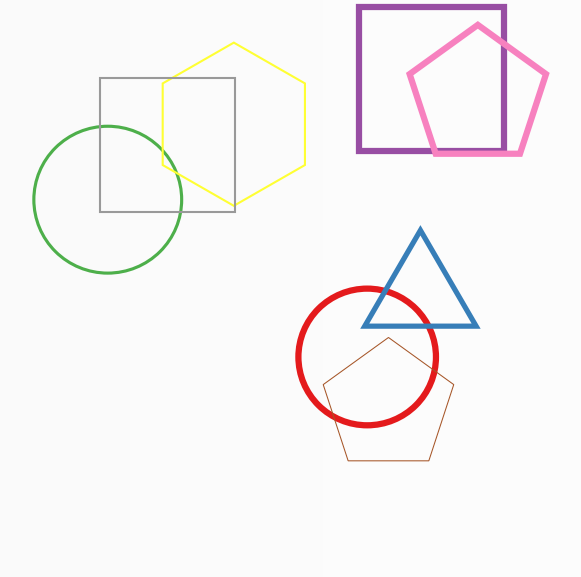[{"shape": "circle", "thickness": 3, "radius": 0.59, "center": [0.632, 0.381]}, {"shape": "triangle", "thickness": 2.5, "radius": 0.55, "center": [0.723, 0.49]}, {"shape": "circle", "thickness": 1.5, "radius": 0.64, "center": [0.185, 0.653]}, {"shape": "square", "thickness": 3, "radius": 0.62, "center": [0.743, 0.862]}, {"shape": "hexagon", "thickness": 1, "radius": 0.71, "center": [0.402, 0.784]}, {"shape": "pentagon", "thickness": 0.5, "radius": 0.59, "center": [0.668, 0.297]}, {"shape": "pentagon", "thickness": 3, "radius": 0.62, "center": [0.822, 0.833]}, {"shape": "square", "thickness": 1, "radius": 0.58, "center": [0.288, 0.748]}]